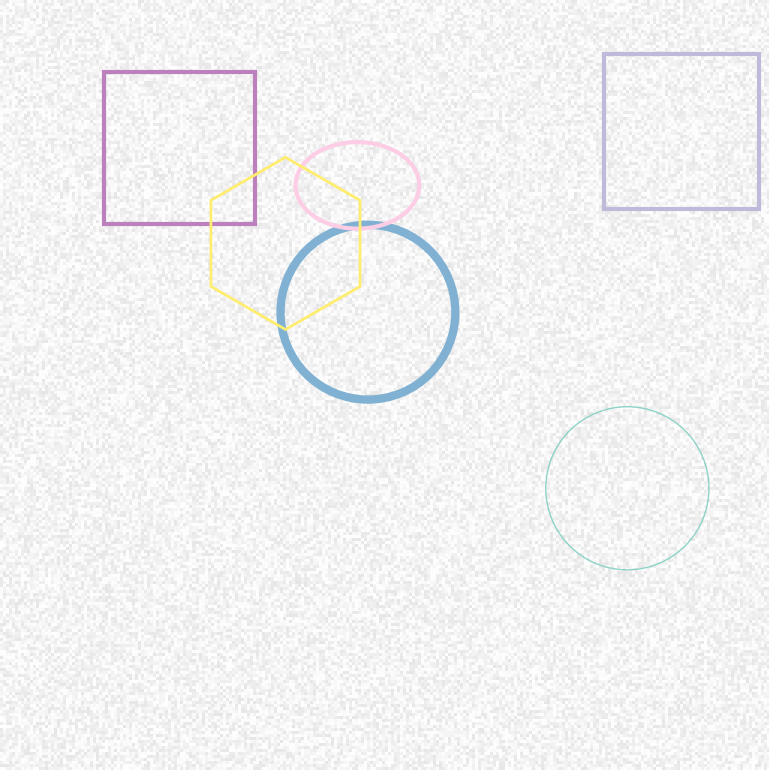[{"shape": "circle", "thickness": 0.5, "radius": 0.53, "center": [0.815, 0.366]}, {"shape": "square", "thickness": 1.5, "radius": 0.5, "center": [0.885, 0.829]}, {"shape": "circle", "thickness": 3, "radius": 0.57, "center": [0.478, 0.595]}, {"shape": "oval", "thickness": 1.5, "radius": 0.4, "center": [0.464, 0.759]}, {"shape": "square", "thickness": 1.5, "radius": 0.49, "center": [0.233, 0.808]}, {"shape": "hexagon", "thickness": 1, "radius": 0.56, "center": [0.371, 0.684]}]